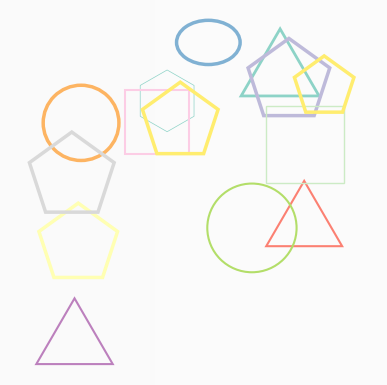[{"shape": "triangle", "thickness": 2, "radius": 0.58, "center": [0.723, 0.809]}, {"shape": "hexagon", "thickness": 0.5, "radius": 0.4, "center": [0.431, 0.738]}, {"shape": "pentagon", "thickness": 2.5, "radius": 0.53, "center": [0.202, 0.366]}, {"shape": "pentagon", "thickness": 2.5, "radius": 0.55, "center": [0.746, 0.789]}, {"shape": "triangle", "thickness": 1.5, "radius": 0.57, "center": [0.785, 0.417]}, {"shape": "oval", "thickness": 2.5, "radius": 0.41, "center": [0.538, 0.89]}, {"shape": "circle", "thickness": 2.5, "radius": 0.49, "center": [0.209, 0.681]}, {"shape": "circle", "thickness": 1.5, "radius": 0.58, "center": [0.65, 0.408]}, {"shape": "square", "thickness": 1.5, "radius": 0.42, "center": [0.405, 0.683]}, {"shape": "pentagon", "thickness": 2.5, "radius": 0.57, "center": [0.185, 0.542]}, {"shape": "triangle", "thickness": 1.5, "radius": 0.57, "center": [0.192, 0.111]}, {"shape": "square", "thickness": 1, "radius": 0.5, "center": [0.787, 0.626]}, {"shape": "pentagon", "thickness": 2.5, "radius": 0.4, "center": [0.837, 0.774]}, {"shape": "pentagon", "thickness": 2.5, "radius": 0.51, "center": [0.465, 0.684]}]